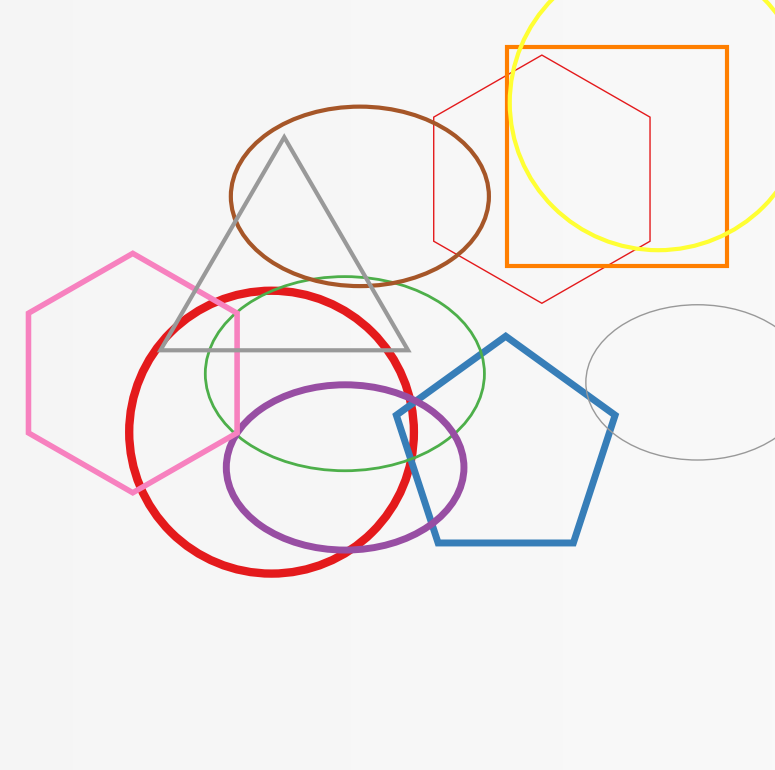[{"shape": "hexagon", "thickness": 0.5, "radius": 0.81, "center": [0.699, 0.767]}, {"shape": "circle", "thickness": 3, "radius": 0.92, "center": [0.35, 0.439]}, {"shape": "pentagon", "thickness": 2.5, "radius": 0.74, "center": [0.653, 0.415]}, {"shape": "oval", "thickness": 1, "radius": 0.9, "center": [0.445, 0.515]}, {"shape": "oval", "thickness": 2.5, "radius": 0.77, "center": [0.445, 0.393]}, {"shape": "square", "thickness": 1.5, "radius": 0.71, "center": [0.796, 0.797]}, {"shape": "circle", "thickness": 1.5, "radius": 0.96, "center": [0.849, 0.867]}, {"shape": "oval", "thickness": 1.5, "radius": 0.83, "center": [0.464, 0.745]}, {"shape": "hexagon", "thickness": 2, "radius": 0.78, "center": [0.171, 0.515]}, {"shape": "oval", "thickness": 0.5, "radius": 0.72, "center": [0.9, 0.503]}, {"shape": "triangle", "thickness": 1.5, "radius": 0.92, "center": [0.367, 0.637]}]